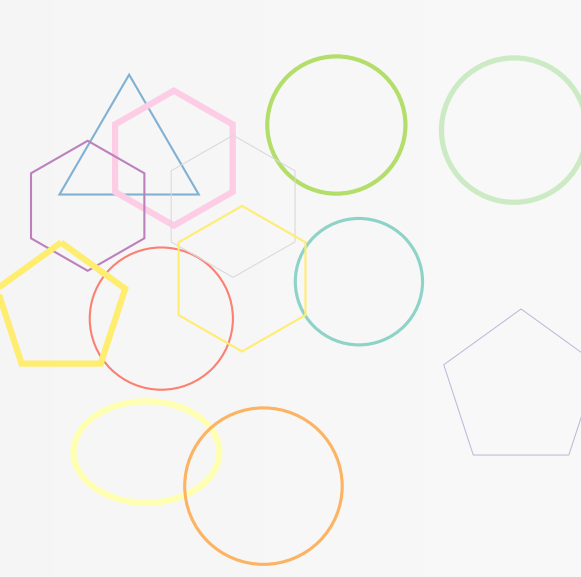[{"shape": "circle", "thickness": 1.5, "radius": 0.55, "center": [0.617, 0.511]}, {"shape": "oval", "thickness": 3, "radius": 0.63, "center": [0.252, 0.216]}, {"shape": "pentagon", "thickness": 0.5, "radius": 0.7, "center": [0.896, 0.324]}, {"shape": "circle", "thickness": 1, "radius": 0.62, "center": [0.278, 0.447]}, {"shape": "triangle", "thickness": 1, "radius": 0.69, "center": [0.222, 0.732]}, {"shape": "circle", "thickness": 1.5, "radius": 0.68, "center": [0.453, 0.157]}, {"shape": "circle", "thickness": 2, "radius": 0.59, "center": [0.579, 0.783]}, {"shape": "hexagon", "thickness": 3, "radius": 0.58, "center": [0.299, 0.725]}, {"shape": "hexagon", "thickness": 0.5, "radius": 0.62, "center": [0.401, 0.642]}, {"shape": "hexagon", "thickness": 1, "radius": 0.56, "center": [0.151, 0.643]}, {"shape": "circle", "thickness": 2.5, "radius": 0.63, "center": [0.885, 0.774]}, {"shape": "hexagon", "thickness": 1, "radius": 0.63, "center": [0.416, 0.517]}, {"shape": "pentagon", "thickness": 3, "radius": 0.58, "center": [0.105, 0.463]}]